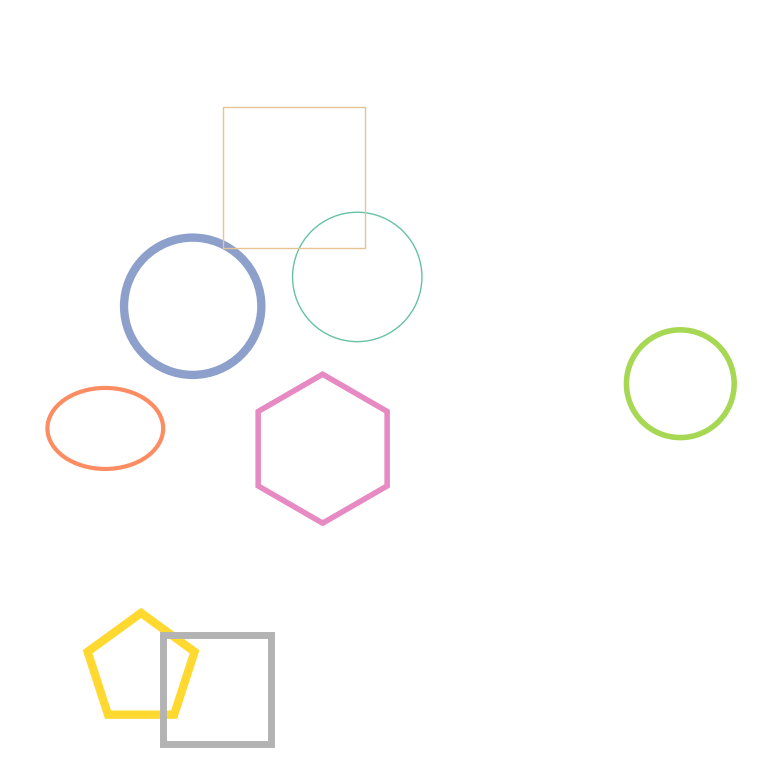[{"shape": "circle", "thickness": 0.5, "radius": 0.42, "center": [0.464, 0.64]}, {"shape": "oval", "thickness": 1.5, "radius": 0.38, "center": [0.137, 0.444]}, {"shape": "circle", "thickness": 3, "radius": 0.45, "center": [0.25, 0.602]}, {"shape": "hexagon", "thickness": 2, "radius": 0.48, "center": [0.419, 0.417]}, {"shape": "circle", "thickness": 2, "radius": 0.35, "center": [0.884, 0.502]}, {"shape": "pentagon", "thickness": 3, "radius": 0.37, "center": [0.183, 0.131]}, {"shape": "square", "thickness": 0.5, "radius": 0.46, "center": [0.382, 0.77]}, {"shape": "square", "thickness": 2.5, "radius": 0.35, "center": [0.282, 0.105]}]